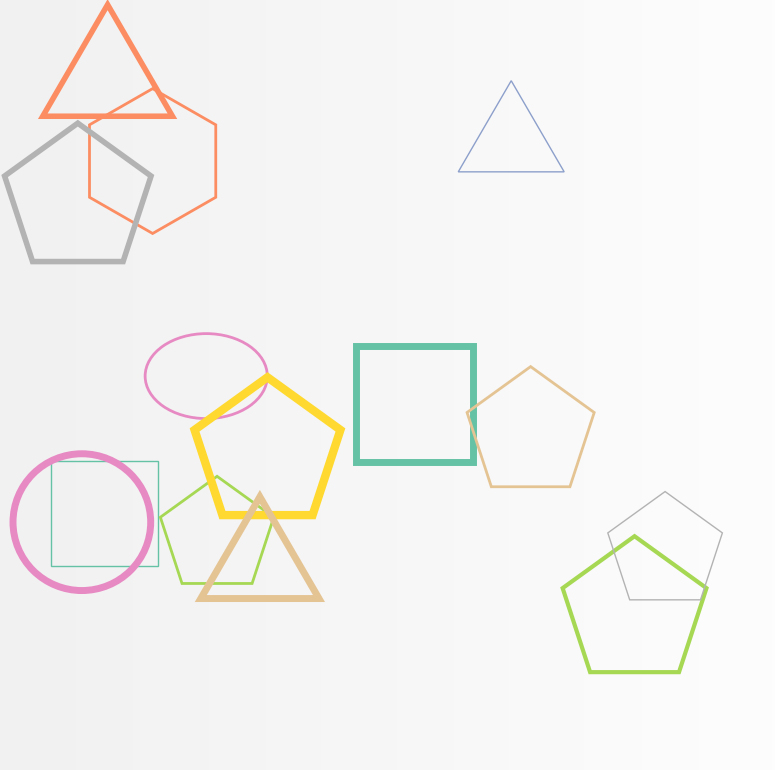[{"shape": "square", "thickness": 2.5, "radius": 0.38, "center": [0.535, 0.475]}, {"shape": "square", "thickness": 0.5, "radius": 0.34, "center": [0.135, 0.333]}, {"shape": "hexagon", "thickness": 1, "radius": 0.47, "center": [0.197, 0.791]}, {"shape": "triangle", "thickness": 2, "radius": 0.48, "center": [0.139, 0.897]}, {"shape": "triangle", "thickness": 0.5, "radius": 0.39, "center": [0.66, 0.816]}, {"shape": "circle", "thickness": 2.5, "radius": 0.44, "center": [0.106, 0.322]}, {"shape": "oval", "thickness": 1, "radius": 0.39, "center": [0.266, 0.512]}, {"shape": "pentagon", "thickness": 1, "radius": 0.38, "center": [0.28, 0.304]}, {"shape": "pentagon", "thickness": 1.5, "radius": 0.49, "center": [0.819, 0.206]}, {"shape": "pentagon", "thickness": 3, "radius": 0.49, "center": [0.345, 0.411]}, {"shape": "triangle", "thickness": 2.5, "radius": 0.44, "center": [0.335, 0.267]}, {"shape": "pentagon", "thickness": 1, "radius": 0.43, "center": [0.685, 0.438]}, {"shape": "pentagon", "thickness": 0.5, "radius": 0.39, "center": [0.858, 0.284]}, {"shape": "pentagon", "thickness": 2, "radius": 0.5, "center": [0.1, 0.741]}]